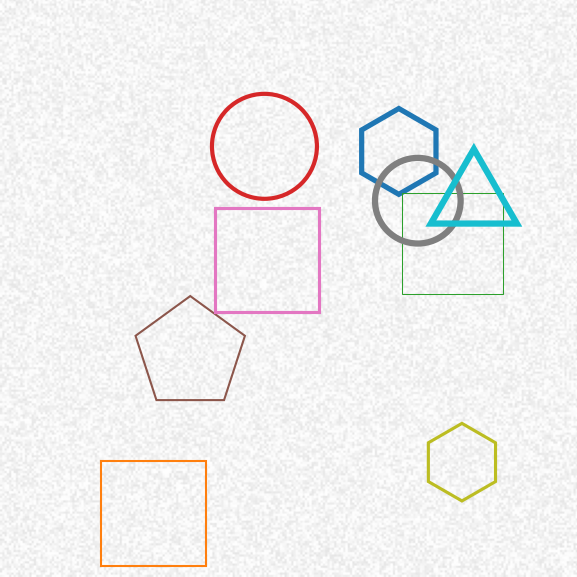[{"shape": "hexagon", "thickness": 2.5, "radius": 0.37, "center": [0.691, 0.737]}, {"shape": "square", "thickness": 1, "radius": 0.45, "center": [0.266, 0.11]}, {"shape": "square", "thickness": 0.5, "radius": 0.44, "center": [0.784, 0.578]}, {"shape": "circle", "thickness": 2, "radius": 0.45, "center": [0.458, 0.746]}, {"shape": "pentagon", "thickness": 1, "radius": 0.5, "center": [0.329, 0.387]}, {"shape": "square", "thickness": 1.5, "radius": 0.45, "center": [0.462, 0.549]}, {"shape": "circle", "thickness": 3, "radius": 0.37, "center": [0.723, 0.652]}, {"shape": "hexagon", "thickness": 1.5, "radius": 0.34, "center": [0.8, 0.199]}, {"shape": "triangle", "thickness": 3, "radius": 0.43, "center": [0.821, 0.655]}]